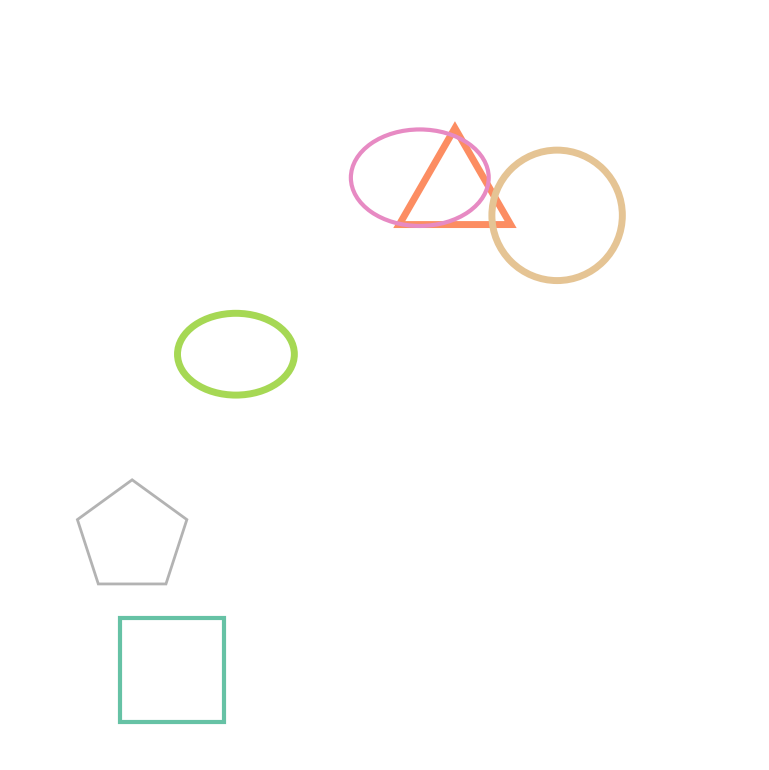[{"shape": "square", "thickness": 1.5, "radius": 0.34, "center": [0.223, 0.13]}, {"shape": "triangle", "thickness": 2.5, "radius": 0.42, "center": [0.591, 0.75]}, {"shape": "oval", "thickness": 1.5, "radius": 0.45, "center": [0.545, 0.769]}, {"shape": "oval", "thickness": 2.5, "radius": 0.38, "center": [0.306, 0.54]}, {"shape": "circle", "thickness": 2.5, "radius": 0.42, "center": [0.724, 0.72]}, {"shape": "pentagon", "thickness": 1, "radius": 0.37, "center": [0.172, 0.302]}]